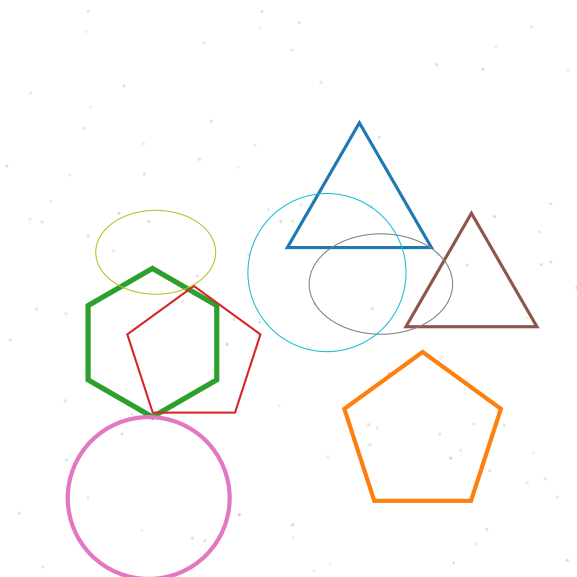[{"shape": "triangle", "thickness": 1.5, "radius": 0.72, "center": [0.622, 0.642]}, {"shape": "pentagon", "thickness": 2, "radius": 0.71, "center": [0.732, 0.247]}, {"shape": "hexagon", "thickness": 2.5, "radius": 0.64, "center": [0.264, 0.406]}, {"shape": "pentagon", "thickness": 1, "radius": 0.61, "center": [0.336, 0.383]}, {"shape": "triangle", "thickness": 1.5, "radius": 0.65, "center": [0.816, 0.499]}, {"shape": "circle", "thickness": 2, "radius": 0.7, "center": [0.257, 0.137]}, {"shape": "oval", "thickness": 0.5, "radius": 0.62, "center": [0.66, 0.507]}, {"shape": "oval", "thickness": 0.5, "radius": 0.52, "center": [0.27, 0.562]}, {"shape": "circle", "thickness": 0.5, "radius": 0.68, "center": [0.566, 0.527]}]